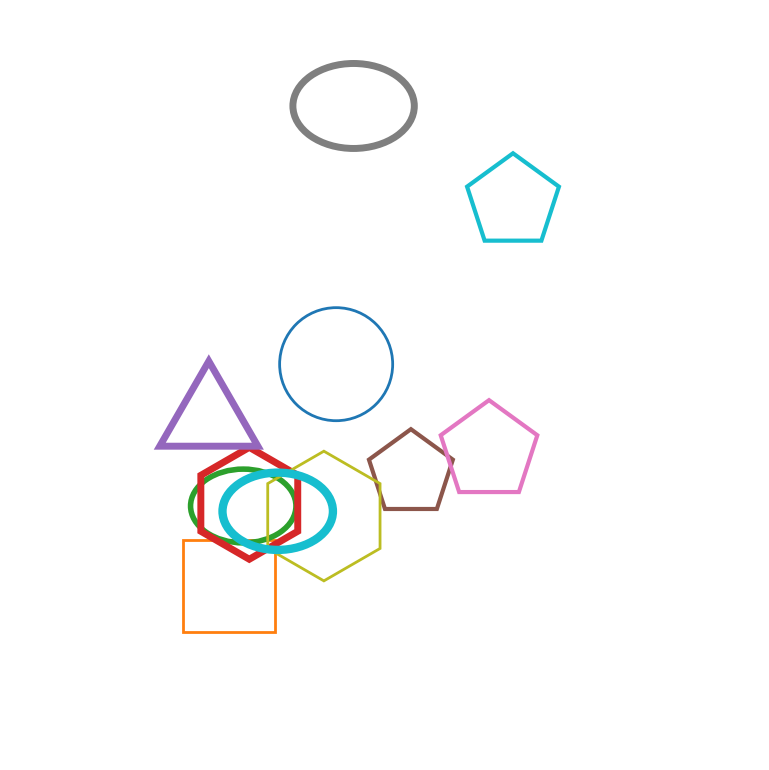[{"shape": "circle", "thickness": 1, "radius": 0.37, "center": [0.437, 0.527]}, {"shape": "square", "thickness": 1, "radius": 0.3, "center": [0.298, 0.238]}, {"shape": "oval", "thickness": 2, "radius": 0.34, "center": [0.316, 0.343]}, {"shape": "hexagon", "thickness": 2.5, "radius": 0.36, "center": [0.324, 0.346]}, {"shape": "triangle", "thickness": 2.5, "radius": 0.37, "center": [0.271, 0.457]}, {"shape": "pentagon", "thickness": 1.5, "radius": 0.29, "center": [0.534, 0.385]}, {"shape": "pentagon", "thickness": 1.5, "radius": 0.33, "center": [0.635, 0.414]}, {"shape": "oval", "thickness": 2.5, "radius": 0.39, "center": [0.459, 0.862]}, {"shape": "hexagon", "thickness": 1, "radius": 0.42, "center": [0.421, 0.33]}, {"shape": "pentagon", "thickness": 1.5, "radius": 0.31, "center": [0.666, 0.738]}, {"shape": "oval", "thickness": 3, "radius": 0.36, "center": [0.361, 0.336]}]